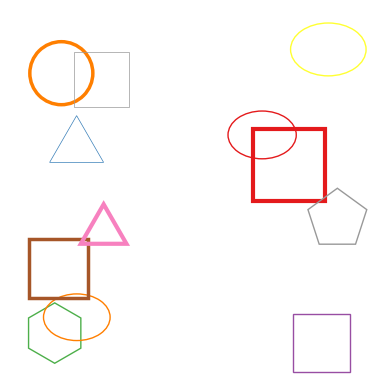[{"shape": "square", "thickness": 3, "radius": 0.47, "center": [0.751, 0.572]}, {"shape": "oval", "thickness": 1, "radius": 0.44, "center": [0.681, 0.65]}, {"shape": "triangle", "thickness": 0.5, "radius": 0.4, "center": [0.199, 0.619]}, {"shape": "hexagon", "thickness": 1, "radius": 0.39, "center": [0.142, 0.135]}, {"shape": "square", "thickness": 1, "radius": 0.38, "center": [0.835, 0.108]}, {"shape": "oval", "thickness": 1, "radius": 0.43, "center": [0.2, 0.176]}, {"shape": "circle", "thickness": 2.5, "radius": 0.41, "center": [0.159, 0.81]}, {"shape": "oval", "thickness": 1, "radius": 0.49, "center": [0.853, 0.872]}, {"shape": "square", "thickness": 2.5, "radius": 0.38, "center": [0.152, 0.302]}, {"shape": "triangle", "thickness": 3, "radius": 0.34, "center": [0.269, 0.401]}, {"shape": "pentagon", "thickness": 1, "radius": 0.4, "center": [0.876, 0.431]}, {"shape": "square", "thickness": 0.5, "radius": 0.36, "center": [0.263, 0.793]}]